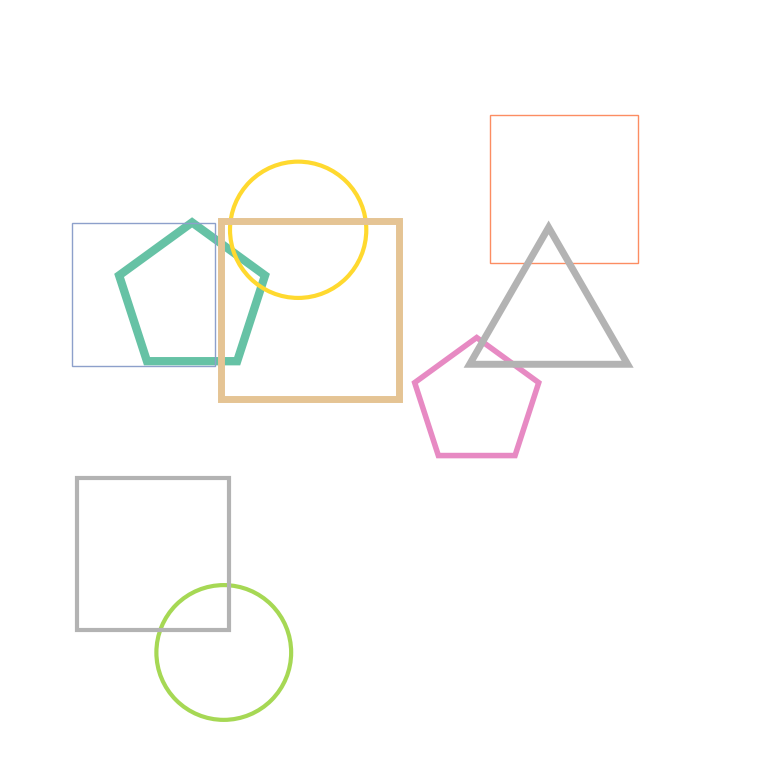[{"shape": "pentagon", "thickness": 3, "radius": 0.5, "center": [0.249, 0.612]}, {"shape": "square", "thickness": 0.5, "radius": 0.48, "center": [0.733, 0.754]}, {"shape": "square", "thickness": 0.5, "radius": 0.46, "center": [0.187, 0.617]}, {"shape": "pentagon", "thickness": 2, "radius": 0.42, "center": [0.619, 0.477]}, {"shape": "circle", "thickness": 1.5, "radius": 0.44, "center": [0.291, 0.153]}, {"shape": "circle", "thickness": 1.5, "radius": 0.44, "center": [0.387, 0.702]}, {"shape": "square", "thickness": 2.5, "radius": 0.58, "center": [0.403, 0.598]}, {"shape": "square", "thickness": 1.5, "radius": 0.49, "center": [0.199, 0.281]}, {"shape": "triangle", "thickness": 2.5, "radius": 0.59, "center": [0.713, 0.586]}]